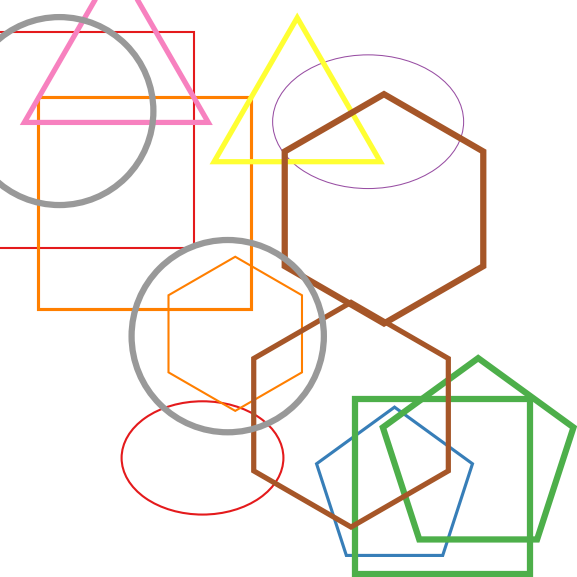[{"shape": "square", "thickness": 1, "radius": 0.93, "center": [0.149, 0.757]}, {"shape": "oval", "thickness": 1, "radius": 0.7, "center": [0.351, 0.206]}, {"shape": "pentagon", "thickness": 1.5, "radius": 0.71, "center": [0.683, 0.152]}, {"shape": "pentagon", "thickness": 3, "radius": 0.87, "center": [0.828, 0.205]}, {"shape": "square", "thickness": 3, "radius": 0.76, "center": [0.766, 0.157]}, {"shape": "oval", "thickness": 0.5, "radius": 0.83, "center": [0.637, 0.788]}, {"shape": "hexagon", "thickness": 1, "radius": 0.67, "center": [0.407, 0.421]}, {"shape": "square", "thickness": 1.5, "radius": 0.92, "center": [0.25, 0.648]}, {"shape": "triangle", "thickness": 2.5, "radius": 0.83, "center": [0.515, 0.802]}, {"shape": "hexagon", "thickness": 3, "radius": 0.99, "center": [0.665, 0.638]}, {"shape": "hexagon", "thickness": 2.5, "radius": 0.97, "center": [0.608, 0.281]}, {"shape": "triangle", "thickness": 2.5, "radius": 0.92, "center": [0.201, 0.879]}, {"shape": "circle", "thickness": 3, "radius": 0.81, "center": [0.103, 0.807]}, {"shape": "circle", "thickness": 3, "radius": 0.83, "center": [0.394, 0.417]}]